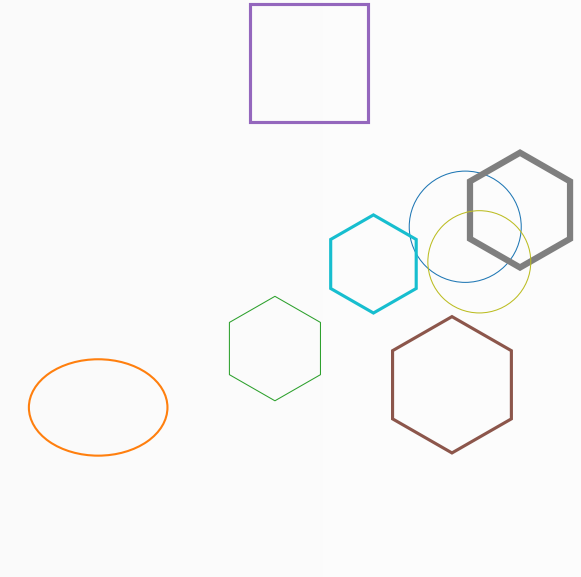[{"shape": "circle", "thickness": 0.5, "radius": 0.48, "center": [0.8, 0.607]}, {"shape": "oval", "thickness": 1, "radius": 0.6, "center": [0.169, 0.294]}, {"shape": "hexagon", "thickness": 0.5, "radius": 0.45, "center": [0.473, 0.396]}, {"shape": "square", "thickness": 1.5, "radius": 0.51, "center": [0.532, 0.891]}, {"shape": "hexagon", "thickness": 1.5, "radius": 0.59, "center": [0.778, 0.333]}, {"shape": "hexagon", "thickness": 3, "radius": 0.5, "center": [0.895, 0.635]}, {"shape": "circle", "thickness": 0.5, "radius": 0.44, "center": [0.825, 0.546]}, {"shape": "hexagon", "thickness": 1.5, "radius": 0.42, "center": [0.642, 0.542]}]